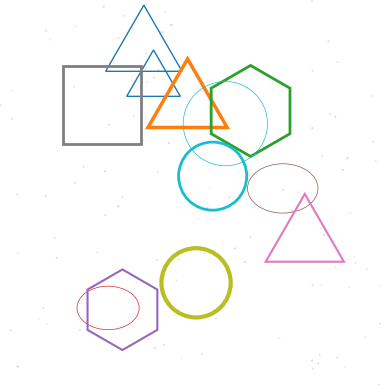[{"shape": "triangle", "thickness": 1, "radius": 0.4, "center": [0.399, 0.79]}, {"shape": "triangle", "thickness": 1, "radius": 0.57, "center": [0.374, 0.872]}, {"shape": "triangle", "thickness": 2.5, "radius": 0.59, "center": [0.487, 0.728]}, {"shape": "hexagon", "thickness": 2, "radius": 0.59, "center": [0.651, 0.712]}, {"shape": "oval", "thickness": 0.5, "radius": 0.4, "center": [0.281, 0.2]}, {"shape": "hexagon", "thickness": 1.5, "radius": 0.52, "center": [0.318, 0.195]}, {"shape": "oval", "thickness": 0.5, "radius": 0.46, "center": [0.734, 0.511]}, {"shape": "triangle", "thickness": 1.5, "radius": 0.59, "center": [0.792, 0.379]}, {"shape": "square", "thickness": 2, "radius": 0.51, "center": [0.265, 0.727]}, {"shape": "circle", "thickness": 3, "radius": 0.45, "center": [0.509, 0.265]}, {"shape": "circle", "thickness": 2, "radius": 0.44, "center": [0.552, 0.543]}, {"shape": "circle", "thickness": 0.5, "radius": 0.55, "center": [0.585, 0.679]}]